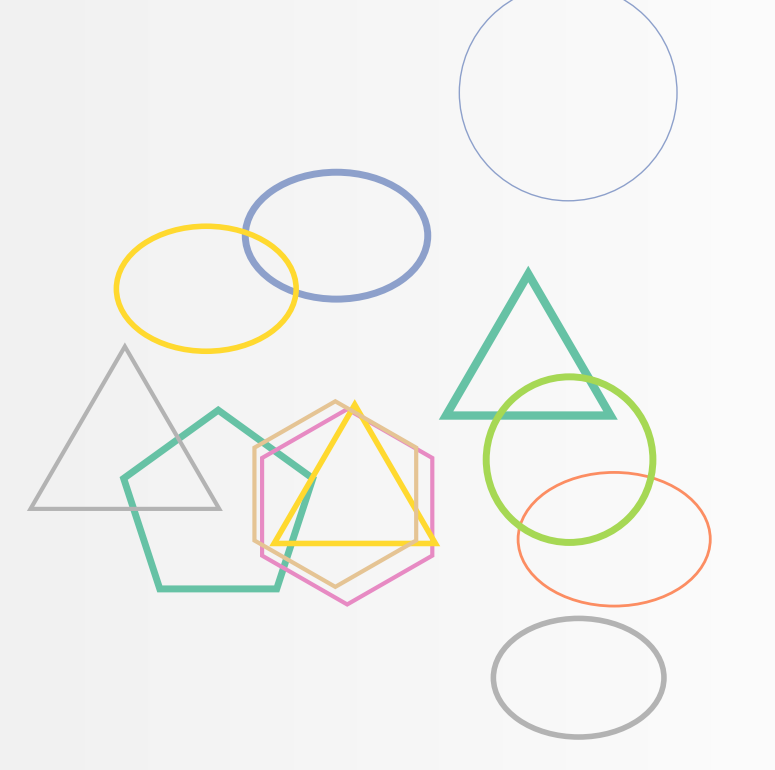[{"shape": "pentagon", "thickness": 2.5, "radius": 0.64, "center": [0.282, 0.339]}, {"shape": "triangle", "thickness": 3, "radius": 0.61, "center": [0.682, 0.522]}, {"shape": "oval", "thickness": 1, "radius": 0.62, "center": [0.792, 0.3]}, {"shape": "circle", "thickness": 0.5, "radius": 0.7, "center": [0.733, 0.88]}, {"shape": "oval", "thickness": 2.5, "radius": 0.59, "center": [0.434, 0.694]}, {"shape": "hexagon", "thickness": 1.5, "radius": 0.63, "center": [0.448, 0.342]}, {"shape": "circle", "thickness": 2.5, "radius": 0.54, "center": [0.735, 0.403]}, {"shape": "oval", "thickness": 2, "radius": 0.58, "center": [0.266, 0.625]}, {"shape": "triangle", "thickness": 2, "radius": 0.6, "center": [0.458, 0.354]}, {"shape": "hexagon", "thickness": 1.5, "radius": 0.6, "center": [0.433, 0.358]}, {"shape": "oval", "thickness": 2, "radius": 0.55, "center": [0.747, 0.12]}, {"shape": "triangle", "thickness": 1.5, "radius": 0.7, "center": [0.161, 0.409]}]